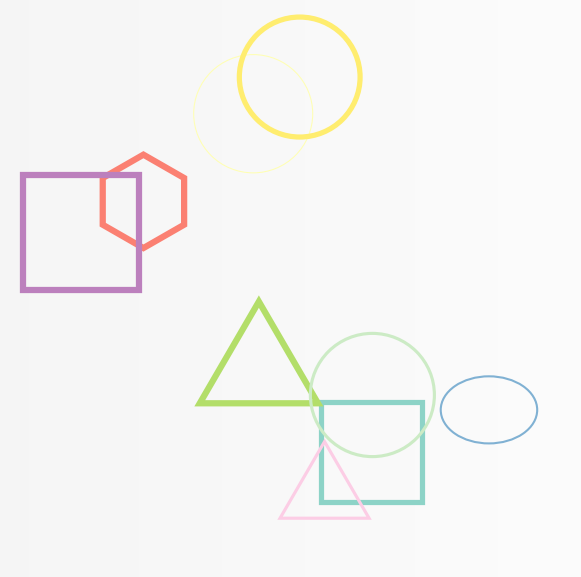[{"shape": "square", "thickness": 2.5, "radius": 0.43, "center": [0.639, 0.216]}, {"shape": "circle", "thickness": 0.5, "radius": 0.51, "center": [0.436, 0.802]}, {"shape": "hexagon", "thickness": 3, "radius": 0.4, "center": [0.247, 0.65]}, {"shape": "oval", "thickness": 1, "radius": 0.41, "center": [0.841, 0.289]}, {"shape": "triangle", "thickness": 3, "radius": 0.59, "center": [0.445, 0.36]}, {"shape": "triangle", "thickness": 1.5, "radius": 0.44, "center": [0.558, 0.146]}, {"shape": "square", "thickness": 3, "radius": 0.5, "center": [0.139, 0.597]}, {"shape": "circle", "thickness": 1.5, "radius": 0.53, "center": [0.641, 0.315]}, {"shape": "circle", "thickness": 2.5, "radius": 0.52, "center": [0.516, 0.866]}]